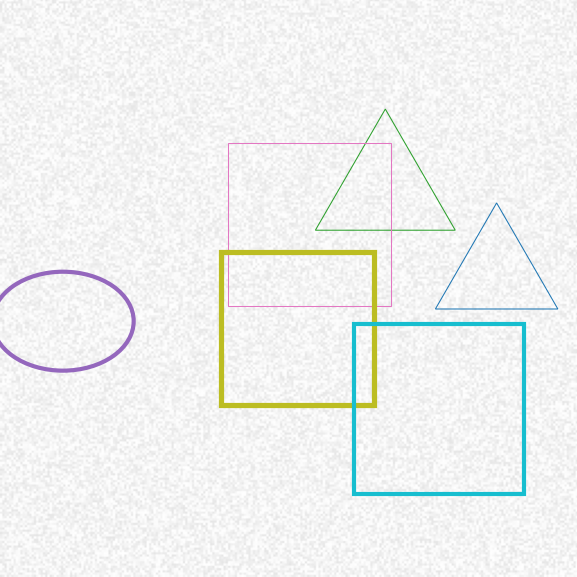[{"shape": "triangle", "thickness": 0.5, "radius": 0.61, "center": [0.86, 0.525]}, {"shape": "triangle", "thickness": 0.5, "radius": 0.7, "center": [0.667, 0.67]}, {"shape": "oval", "thickness": 2, "radius": 0.61, "center": [0.109, 0.443]}, {"shape": "square", "thickness": 0.5, "radius": 0.71, "center": [0.536, 0.61]}, {"shape": "square", "thickness": 2.5, "radius": 0.66, "center": [0.515, 0.43]}, {"shape": "square", "thickness": 2, "radius": 0.73, "center": [0.76, 0.291]}]